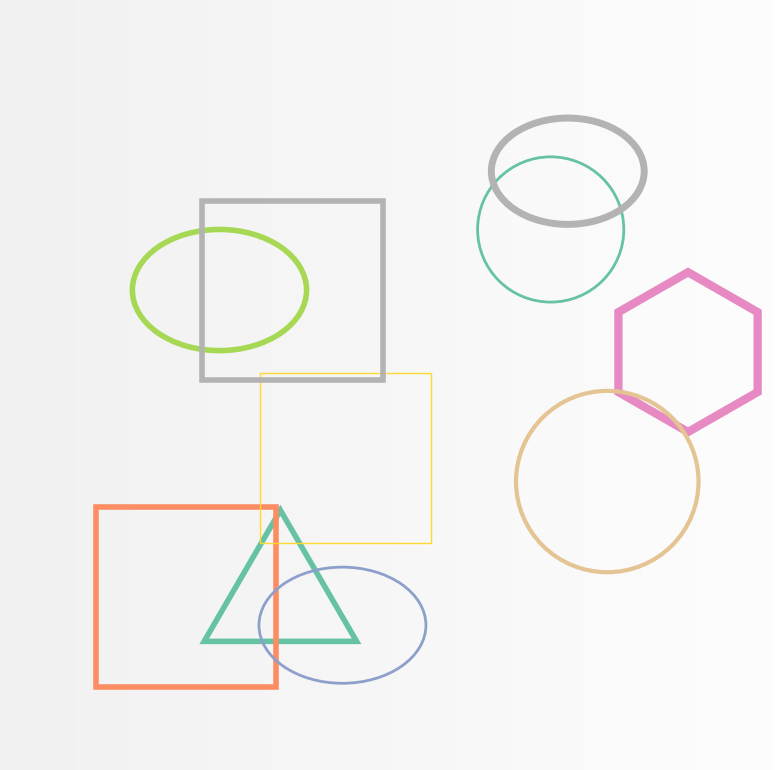[{"shape": "circle", "thickness": 1, "radius": 0.47, "center": [0.711, 0.702]}, {"shape": "triangle", "thickness": 2, "radius": 0.57, "center": [0.362, 0.224]}, {"shape": "square", "thickness": 2, "radius": 0.58, "center": [0.24, 0.224]}, {"shape": "oval", "thickness": 1, "radius": 0.54, "center": [0.442, 0.188]}, {"shape": "hexagon", "thickness": 3, "radius": 0.52, "center": [0.888, 0.543]}, {"shape": "oval", "thickness": 2, "radius": 0.56, "center": [0.283, 0.623]}, {"shape": "square", "thickness": 0.5, "radius": 0.55, "center": [0.445, 0.405]}, {"shape": "circle", "thickness": 1.5, "radius": 0.59, "center": [0.784, 0.375]}, {"shape": "oval", "thickness": 2.5, "radius": 0.49, "center": [0.733, 0.778]}, {"shape": "square", "thickness": 2, "radius": 0.58, "center": [0.377, 0.623]}]